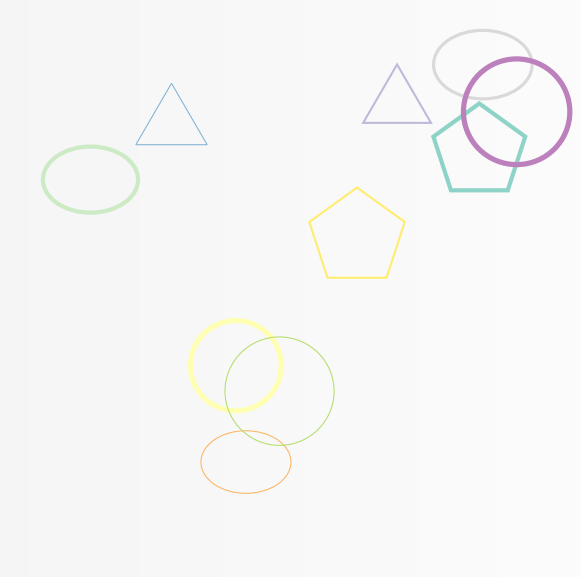[{"shape": "pentagon", "thickness": 2, "radius": 0.42, "center": [0.825, 0.737]}, {"shape": "circle", "thickness": 2.5, "radius": 0.39, "center": [0.406, 0.366]}, {"shape": "triangle", "thickness": 1, "radius": 0.34, "center": [0.683, 0.82]}, {"shape": "triangle", "thickness": 0.5, "radius": 0.35, "center": [0.295, 0.784]}, {"shape": "oval", "thickness": 0.5, "radius": 0.39, "center": [0.423, 0.199]}, {"shape": "circle", "thickness": 0.5, "radius": 0.47, "center": [0.481, 0.322]}, {"shape": "oval", "thickness": 1.5, "radius": 0.42, "center": [0.831, 0.887]}, {"shape": "circle", "thickness": 2.5, "radius": 0.46, "center": [0.889, 0.806]}, {"shape": "oval", "thickness": 2, "radius": 0.41, "center": [0.156, 0.688]}, {"shape": "pentagon", "thickness": 1, "radius": 0.43, "center": [0.614, 0.588]}]